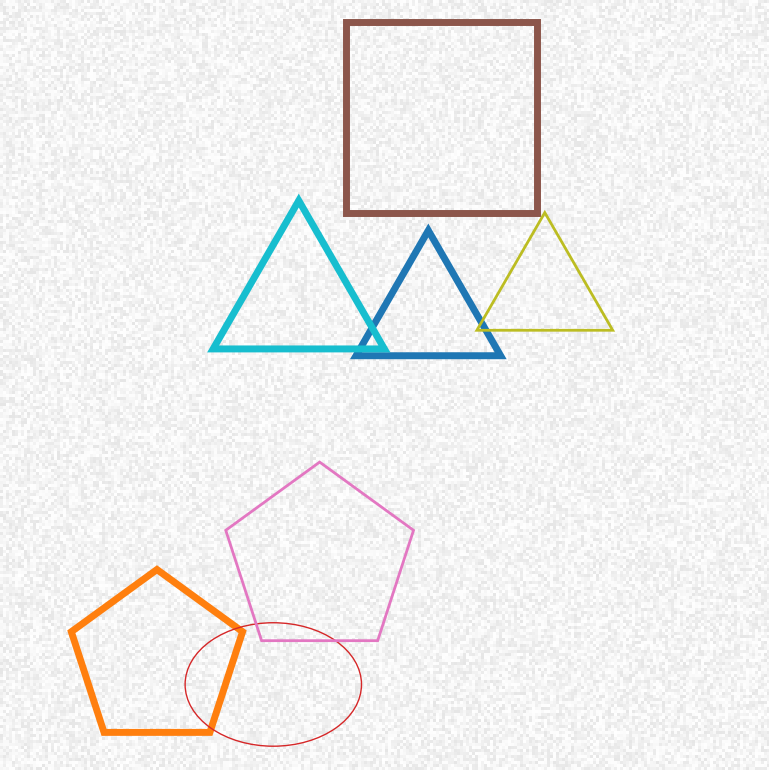[{"shape": "triangle", "thickness": 2.5, "radius": 0.54, "center": [0.556, 0.592]}, {"shape": "pentagon", "thickness": 2.5, "radius": 0.58, "center": [0.204, 0.143]}, {"shape": "oval", "thickness": 0.5, "radius": 0.57, "center": [0.355, 0.111]}, {"shape": "square", "thickness": 2.5, "radius": 0.62, "center": [0.573, 0.847]}, {"shape": "pentagon", "thickness": 1, "radius": 0.64, "center": [0.415, 0.272]}, {"shape": "triangle", "thickness": 1, "radius": 0.51, "center": [0.708, 0.622]}, {"shape": "triangle", "thickness": 2.5, "radius": 0.64, "center": [0.388, 0.611]}]